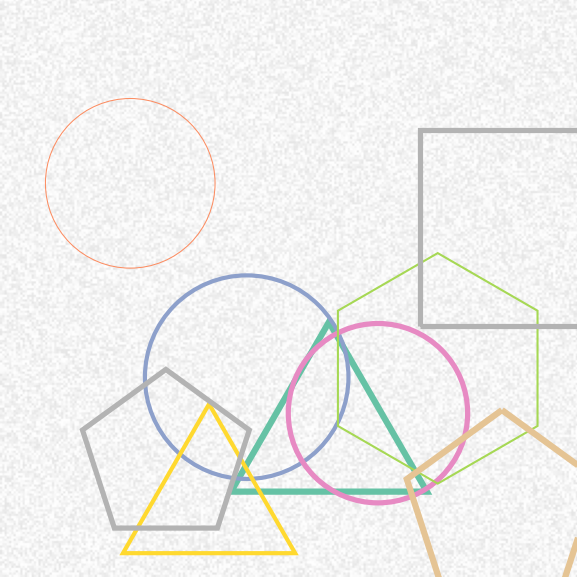[{"shape": "triangle", "thickness": 3, "radius": 0.98, "center": [0.57, 0.246]}, {"shape": "circle", "thickness": 0.5, "radius": 0.73, "center": [0.226, 0.682]}, {"shape": "circle", "thickness": 2, "radius": 0.88, "center": [0.427, 0.346]}, {"shape": "circle", "thickness": 2.5, "radius": 0.78, "center": [0.654, 0.284]}, {"shape": "hexagon", "thickness": 1, "radius": 1.0, "center": [0.758, 0.361]}, {"shape": "triangle", "thickness": 2, "radius": 0.86, "center": [0.362, 0.127]}, {"shape": "pentagon", "thickness": 3, "radius": 0.87, "center": [0.869, 0.116]}, {"shape": "pentagon", "thickness": 2.5, "radius": 0.76, "center": [0.287, 0.208]}, {"shape": "square", "thickness": 2.5, "radius": 0.85, "center": [0.896, 0.605]}]